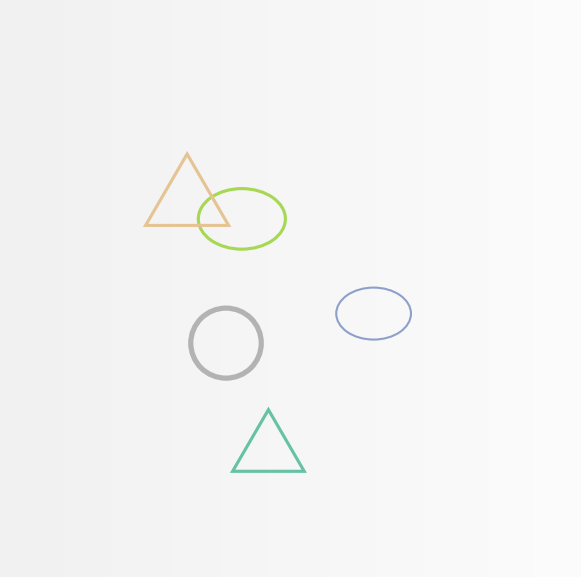[{"shape": "triangle", "thickness": 1.5, "radius": 0.36, "center": [0.462, 0.219]}, {"shape": "oval", "thickness": 1, "radius": 0.32, "center": [0.643, 0.456]}, {"shape": "oval", "thickness": 1.5, "radius": 0.37, "center": [0.416, 0.62]}, {"shape": "triangle", "thickness": 1.5, "radius": 0.41, "center": [0.322, 0.65]}, {"shape": "circle", "thickness": 2.5, "radius": 0.3, "center": [0.389, 0.405]}]